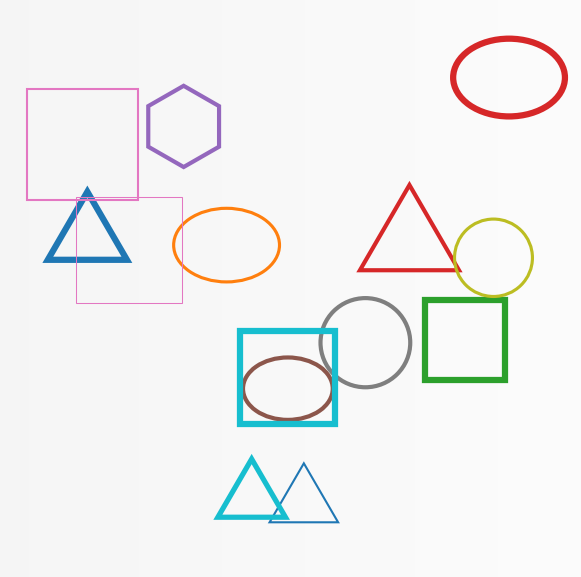[{"shape": "triangle", "thickness": 1, "radius": 0.34, "center": [0.523, 0.129]}, {"shape": "triangle", "thickness": 3, "radius": 0.39, "center": [0.15, 0.589]}, {"shape": "oval", "thickness": 1.5, "radius": 0.46, "center": [0.39, 0.575]}, {"shape": "square", "thickness": 3, "radius": 0.34, "center": [0.799, 0.411]}, {"shape": "triangle", "thickness": 2, "radius": 0.49, "center": [0.704, 0.58]}, {"shape": "oval", "thickness": 3, "radius": 0.48, "center": [0.876, 0.865]}, {"shape": "hexagon", "thickness": 2, "radius": 0.35, "center": [0.316, 0.78]}, {"shape": "oval", "thickness": 2, "radius": 0.39, "center": [0.495, 0.326]}, {"shape": "square", "thickness": 0.5, "radius": 0.46, "center": [0.222, 0.566]}, {"shape": "square", "thickness": 1, "radius": 0.48, "center": [0.142, 0.749]}, {"shape": "circle", "thickness": 2, "radius": 0.39, "center": [0.629, 0.406]}, {"shape": "circle", "thickness": 1.5, "radius": 0.34, "center": [0.849, 0.553]}, {"shape": "triangle", "thickness": 2.5, "radius": 0.34, "center": [0.433, 0.137]}, {"shape": "square", "thickness": 3, "radius": 0.41, "center": [0.494, 0.345]}]